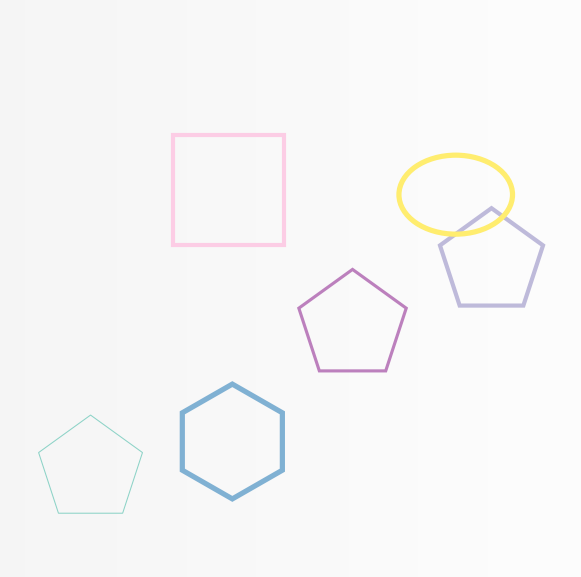[{"shape": "pentagon", "thickness": 0.5, "radius": 0.47, "center": [0.156, 0.186]}, {"shape": "pentagon", "thickness": 2, "radius": 0.47, "center": [0.846, 0.545]}, {"shape": "hexagon", "thickness": 2.5, "radius": 0.5, "center": [0.4, 0.235]}, {"shape": "square", "thickness": 2, "radius": 0.48, "center": [0.394, 0.67]}, {"shape": "pentagon", "thickness": 1.5, "radius": 0.49, "center": [0.607, 0.435]}, {"shape": "oval", "thickness": 2.5, "radius": 0.49, "center": [0.784, 0.662]}]